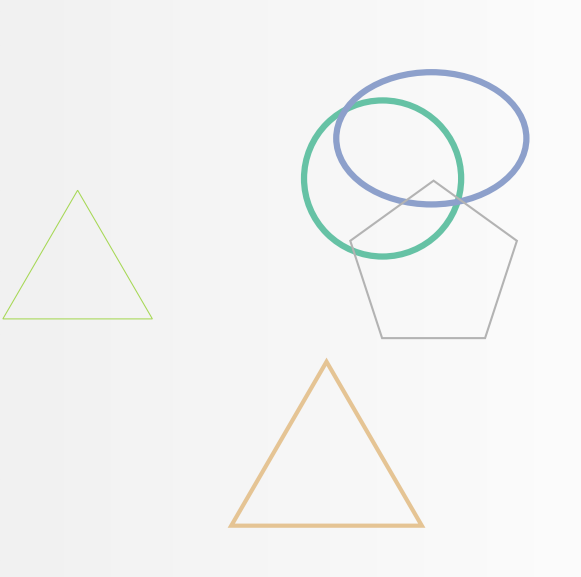[{"shape": "circle", "thickness": 3, "radius": 0.68, "center": [0.658, 0.69]}, {"shape": "oval", "thickness": 3, "radius": 0.82, "center": [0.742, 0.76]}, {"shape": "triangle", "thickness": 0.5, "radius": 0.74, "center": [0.134, 0.521]}, {"shape": "triangle", "thickness": 2, "radius": 0.95, "center": [0.562, 0.183]}, {"shape": "pentagon", "thickness": 1, "radius": 0.75, "center": [0.746, 0.536]}]